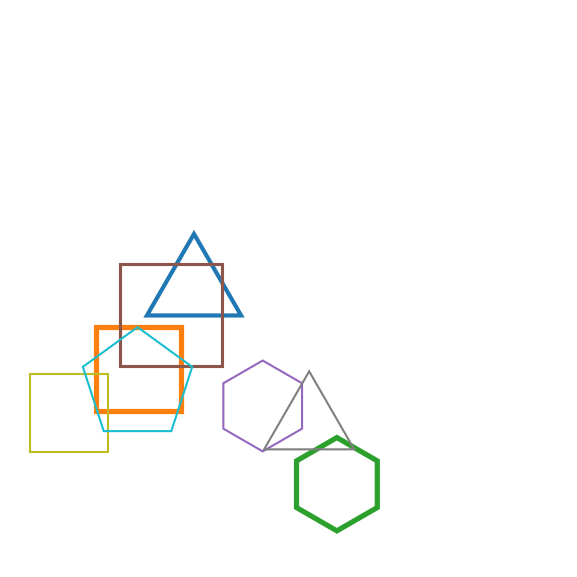[{"shape": "triangle", "thickness": 2, "radius": 0.47, "center": [0.336, 0.5]}, {"shape": "square", "thickness": 2.5, "radius": 0.37, "center": [0.24, 0.36]}, {"shape": "hexagon", "thickness": 2.5, "radius": 0.4, "center": [0.583, 0.161]}, {"shape": "hexagon", "thickness": 1, "radius": 0.39, "center": [0.455, 0.296]}, {"shape": "square", "thickness": 1.5, "radius": 0.44, "center": [0.297, 0.454]}, {"shape": "triangle", "thickness": 1, "radius": 0.45, "center": [0.535, 0.266]}, {"shape": "square", "thickness": 1, "radius": 0.34, "center": [0.119, 0.284]}, {"shape": "pentagon", "thickness": 1, "radius": 0.5, "center": [0.238, 0.333]}]